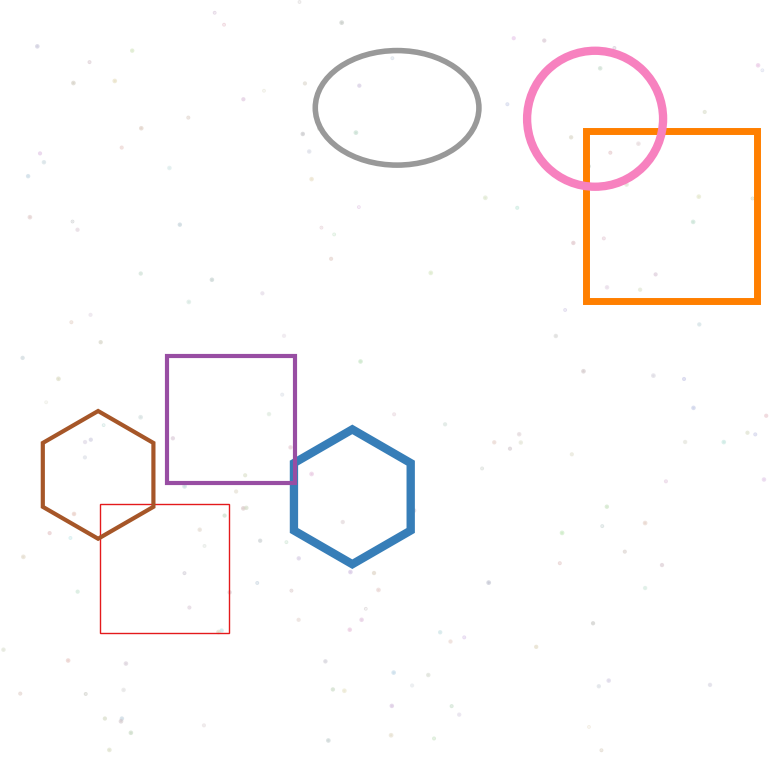[{"shape": "square", "thickness": 0.5, "radius": 0.42, "center": [0.214, 0.262]}, {"shape": "hexagon", "thickness": 3, "radius": 0.44, "center": [0.458, 0.355]}, {"shape": "square", "thickness": 1.5, "radius": 0.41, "center": [0.3, 0.455]}, {"shape": "square", "thickness": 2.5, "radius": 0.55, "center": [0.872, 0.719]}, {"shape": "hexagon", "thickness": 1.5, "radius": 0.41, "center": [0.127, 0.383]}, {"shape": "circle", "thickness": 3, "radius": 0.44, "center": [0.773, 0.846]}, {"shape": "oval", "thickness": 2, "radius": 0.53, "center": [0.516, 0.86]}]